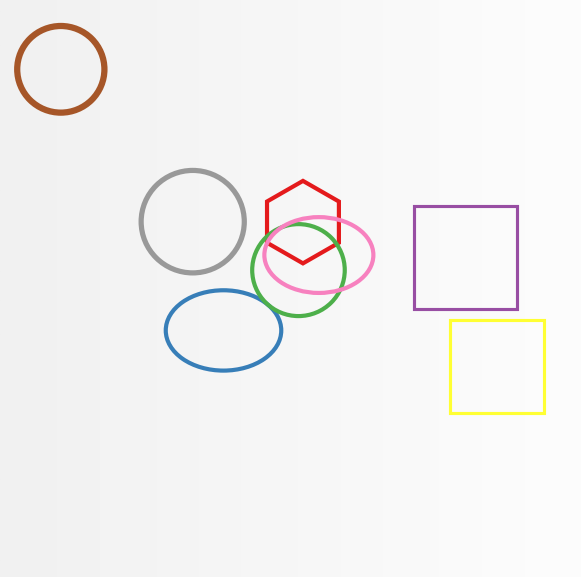[{"shape": "hexagon", "thickness": 2, "radius": 0.36, "center": [0.521, 0.615]}, {"shape": "oval", "thickness": 2, "radius": 0.5, "center": [0.385, 0.427]}, {"shape": "circle", "thickness": 2, "radius": 0.4, "center": [0.514, 0.531]}, {"shape": "square", "thickness": 1.5, "radius": 0.44, "center": [0.8, 0.553]}, {"shape": "square", "thickness": 1.5, "radius": 0.4, "center": [0.854, 0.364]}, {"shape": "circle", "thickness": 3, "radius": 0.38, "center": [0.105, 0.879]}, {"shape": "oval", "thickness": 2, "radius": 0.47, "center": [0.549, 0.558]}, {"shape": "circle", "thickness": 2.5, "radius": 0.44, "center": [0.332, 0.615]}]